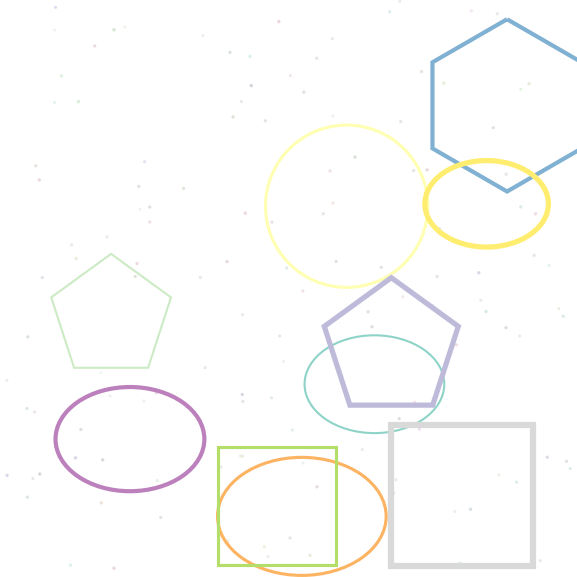[{"shape": "oval", "thickness": 1, "radius": 0.6, "center": [0.648, 0.334]}, {"shape": "circle", "thickness": 1.5, "radius": 0.7, "center": [0.6, 0.642]}, {"shape": "pentagon", "thickness": 2.5, "radius": 0.61, "center": [0.678, 0.396]}, {"shape": "hexagon", "thickness": 2, "radius": 0.75, "center": [0.878, 0.817]}, {"shape": "oval", "thickness": 1.5, "radius": 0.73, "center": [0.523, 0.105]}, {"shape": "square", "thickness": 1.5, "radius": 0.51, "center": [0.48, 0.123]}, {"shape": "square", "thickness": 3, "radius": 0.61, "center": [0.801, 0.141]}, {"shape": "oval", "thickness": 2, "radius": 0.64, "center": [0.225, 0.239]}, {"shape": "pentagon", "thickness": 1, "radius": 0.55, "center": [0.192, 0.45]}, {"shape": "oval", "thickness": 2.5, "radius": 0.53, "center": [0.843, 0.646]}]